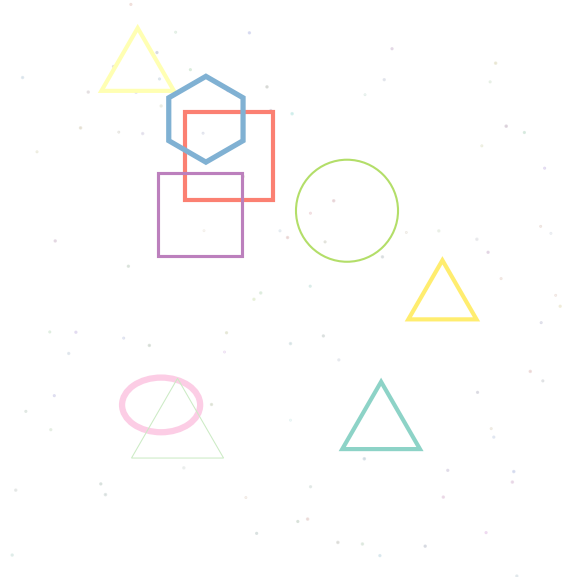[{"shape": "triangle", "thickness": 2, "radius": 0.39, "center": [0.66, 0.26]}, {"shape": "triangle", "thickness": 2, "radius": 0.36, "center": [0.238, 0.878]}, {"shape": "square", "thickness": 2, "radius": 0.38, "center": [0.396, 0.729]}, {"shape": "hexagon", "thickness": 2.5, "radius": 0.37, "center": [0.357, 0.793]}, {"shape": "circle", "thickness": 1, "radius": 0.44, "center": [0.601, 0.634]}, {"shape": "oval", "thickness": 3, "radius": 0.34, "center": [0.279, 0.298]}, {"shape": "square", "thickness": 1.5, "radius": 0.36, "center": [0.346, 0.628]}, {"shape": "triangle", "thickness": 0.5, "radius": 0.46, "center": [0.307, 0.252]}, {"shape": "triangle", "thickness": 2, "radius": 0.34, "center": [0.766, 0.48]}]